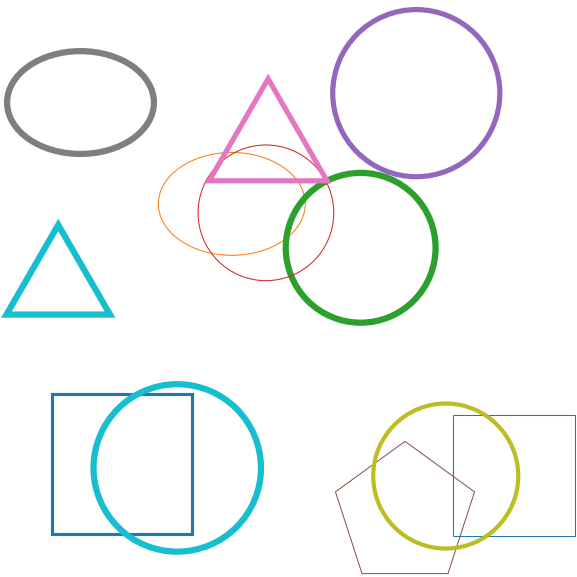[{"shape": "square", "thickness": 1.5, "radius": 0.61, "center": [0.211, 0.195]}, {"shape": "square", "thickness": 0.5, "radius": 0.53, "center": [0.89, 0.176]}, {"shape": "oval", "thickness": 0.5, "radius": 0.64, "center": [0.401, 0.646]}, {"shape": "circle", "thickness": 3, "radius": 0.65, "center": [0.625, 0.57]}, {"shape": "circle", "thickness": 0.5, "radius": 0.59, "center": [0.46, 0.631]}, {"shape": "circle", "thickness": 2.5, "radius": 0.72, "center": [0.721, 0.838]}, {"shape": "pentagon", "thickness": 0.5, "radius": 0.63, "center": [0.701, 0.108]}, {"shape": "triangle", "thickness": 2.5, "radius": 0.59, "center": [0.464, 0.745]}, {"shape": "oval", "thickness": 3, "radius": 0.64, "center": [0.139, 0.822]}, {"shape": "circle", "thickness": 2, "radius": 0.63, "center": [0.772, 0.175]}, {"shape": "triangle", "thickness": 3, "radius": 0.52, "center": [0.101, 0.506]}, {"shape": "circle", "thickness": 3, "radius": 0.72, "center": [0.307, 0.189]}]